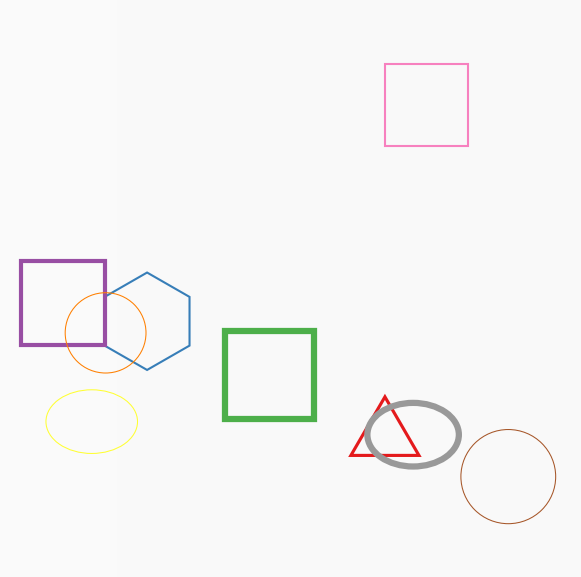[{"shape": "triangle", "thickness": 1.5, "radius": 0.34, "center": [0.662, 0.244]}, {"shape": "hexagon", "thickness": 1, "radius": 0.42, "center": [0.253, 0.443]}, {"shape": "square", "thickness": 3, "radius": 0.38, "center": [0.463, 0.35]}, {"shape": "square", "thickness": 2, "radius": 0.36, "center": [0.109, 0.474]}, {"shape": "circle", "thickness": 0.5, "radius": 0.35, "center": [0.182, 0.423]}, {"shape": "oval", "thickness": 0.5, "radius": 0.39, "center": [0.158, 0.269]}, {"shape": "circle", "thickness": 0.5, "radius": 0.41, "center": [0.874, 0.174]}, {"shape": "square", "thickness": 1, "radius": 0.36, "center": [0.734, 0.818]}, {"shape": "oval", "thickness": 3, "radius": 0.39, "center": [0.711, 0.246]}]